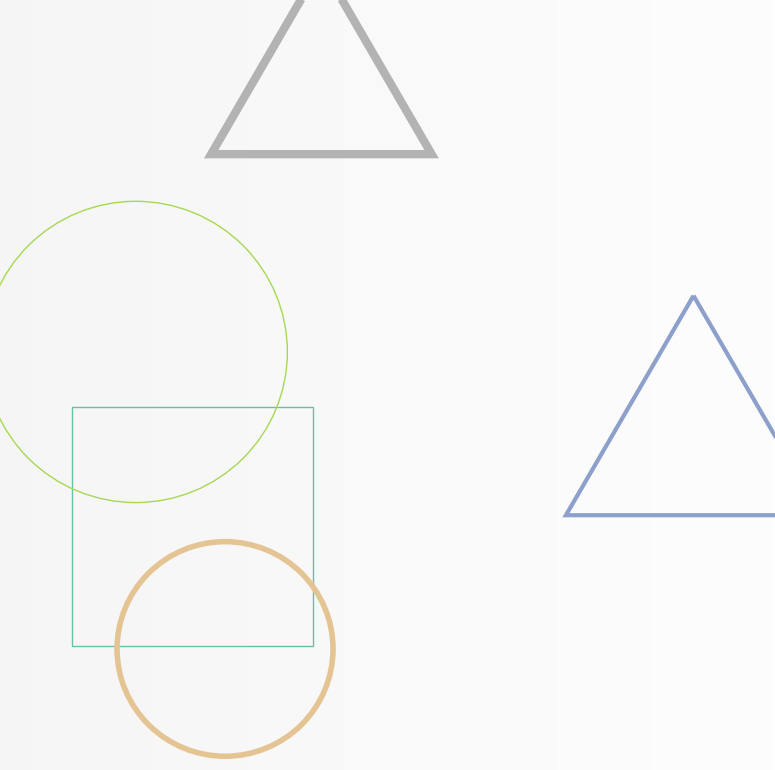[{"shape": "square", "thickness": 0.5, "radius": 0.78, "center": [0.248, 0.317]}, {"shape": "triangle", "thickness": 1.5, "radius": 0.95, "center": [0.895, 0.426]}, {"shape": "circle", "thickness": 0.5, "radius": 0.98, "center": [0.175, 0.543]}, {"shape": "circle", "thickness": 2, "radius": 0.7, "center": [0.29, 0.157]}, {"shape": "triangle", "thickness": 3, "radius": 0.82, "center": [0.415, 0.882]}]